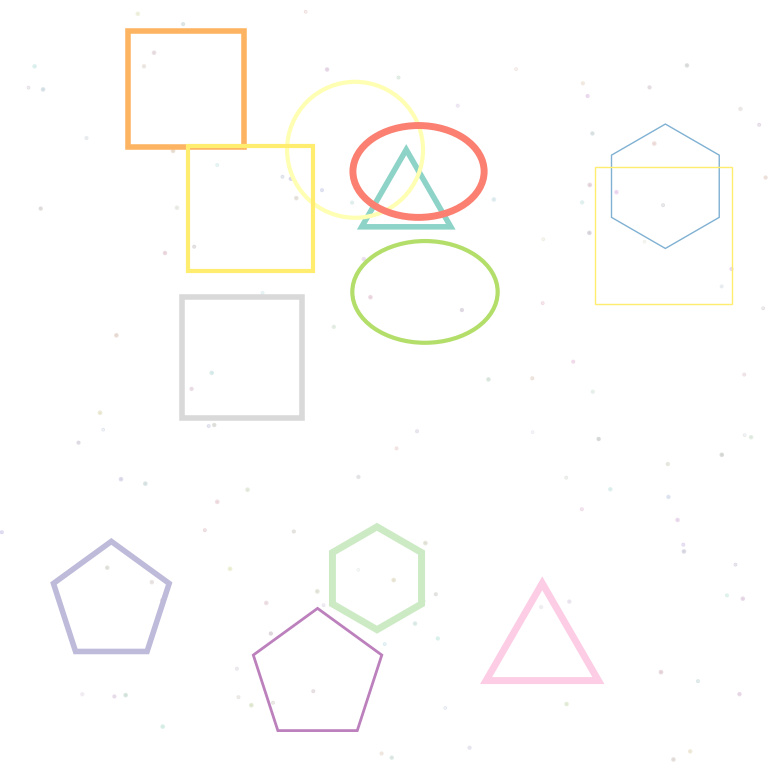[{"shape": "triangle", "thickness": 2, "radius": 0.33, "center": [0.528, 0.739]}, {"shape": "circle", "thickness": 1.5, "radius": 0.44, "center": [0.461, 0.805]}, {"shape": "pentagon", "thickness": 2, "radius": 0.4, "center": [0.145, 0.218]}, {"shape": "oval", "thickness": 2.5, "radius": 0.43, "center": [0.544, 0.777]}, {"shape": "hexagon", "thickness": 0.5, "radius": 0.4, "center": [0.864, 0.758]}, {"shape": "square", "thickness": 2, "radius": 0.38, "center": [0.241, 0.885]}, {"shape": "oval", "thickness": 1.5, "radius": 0.47, "center": [0.552, 0.621]}, {"shape": "triangle", "thickness": 2.5, "radius": 0.42, "center": [0.704, 0.158]}, {"shape": "square", "thickness": 2, "radius": 0.39, "center": [0.314, 0.536]}, {"shape": "pentagon", "thickness": 1, "radius": 0.44, "center": [0.412, 0.122]}, {"shape": "hexagon", "thickness": 2.5, "radius": 0.33, "center": [0.49, 0.249]}, {"shape": "square", "thickness": 1.5, "radius": 0.41, "center": [0.326, 0.729]}, {"shape": "square", "thickness": 0.5, "radius": 0.45, "center": [0.862, 0.694]}]